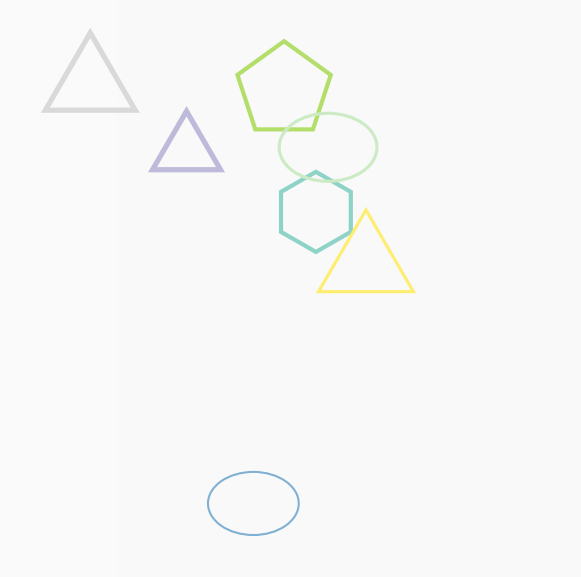[{"shape": "hexagon", "thickness": 2, "radius": 0.35, "center": [0.544, 0.632]}, {"shape": "triangle", "thickness": 2.5, "radius": 0.34, "center": [0.321, 0.739]}, {"shape": "oval", "thickness": 1, "radius": 0.39, "center": [0.436, 0.127]}, {"shape": "pentagon", "thickness": 2, "radius": 0.42, "center": [0.489, 0.843]}, {"shape": "triangle", "thickness": 2.5, "radius": 0.45, "center": [0.155, 0.853]}, {"shape": "oval", "thickness": 1.5, "radius": 0.42, "center": [0.564, 0.744]}, {"shape": "triangle", "thickness": 1.5, "radius": 0.47, "center": [0.63, 0.541]}]